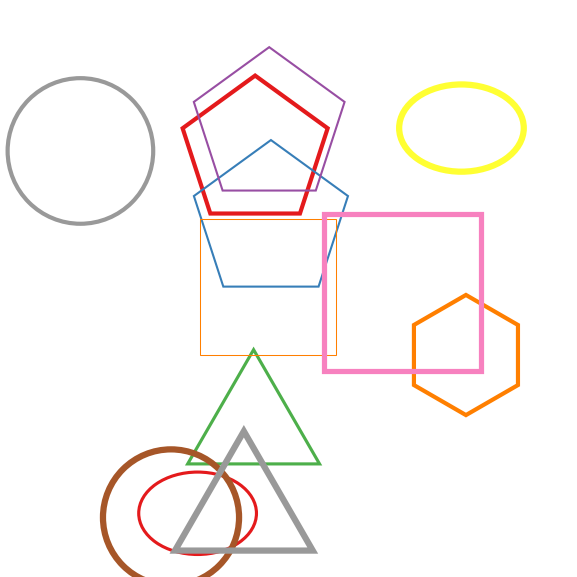[{"shape": "oval", "thickness": 1.5, "radius": 0.51, "center": [0.342, 0.11]}, {"shape": "pentagon", "thickness": 2, "radius": 0.66, "center": [0.442, 0.736]}, {"shape": "pentagon", "thickness": 1, "radius": 0.7, "center": [0.469, 0.616]}, {"shape": "triangle", "thickness": 1.5, "radius": 0.66, "center": [0.439, 0.262]}, {"shape": "pentagon", "thickness": 1, "radius": 0.69, "center": [0.466, 0.78]}, {"shape": "hexagon", "thickness": 2, "radius": 0.52, "center": [0.807, 0.384]}, {"shape": "square", "thickness": 0.5, "radius": 0.59, "center": [0.464, 0.502]}, {"shape": "oval", "thickness": 3, "radius": 0.54, "center": [0.799, 0.777]}, {"shape": "circle", "thickness": 3, "radius": 0.59, "center": [0.296, 0.103]}, {"shape": "square", "thickness": 2.5, "radius": 0.68, "center": [0.697, 0.492]}, {"shape": "triangle", "thickness": 3, "radius": 0.69, "center": [0.422, 0.115]}, {"shape": "circle", "thickness": 2, "radius": 0.63, "center": [0.139, 0.738]}]